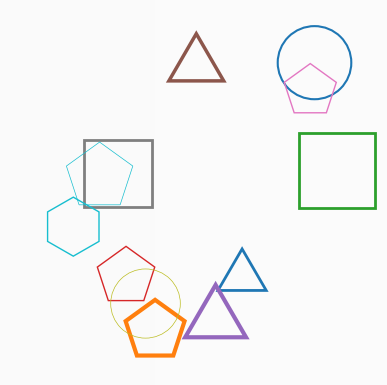[{"shape": "triangle", "thickness": 2, "radius": 0.36, "center": [0.625, 0.282]}, {"shape": "circle", "thickness": 1.5, "radius": 0.47, "center": [0.812, 0.837]}, {"shape": "pentagon", "thickness": 3, "radius": 0.4, "center": [0.4, 0.141]}, {"shape": "square", "thickness": 2, "radius": 0.49, "center": [0.871, 0.557]}, {"shape": "pentagon", "thickness": 1, "radius": 0.39, "center": [0.325, 0.282]}, {"shape": "triangle", "thickness": 3, "radius": 0.45, "center": [0.556, 0.169]}, {"shape": "triangle", "thickness": 2.5, "radius": 0.41, "center": [0.507, 0.831]}, {"shape": "pentagon", "thickness": 1, "radius": 0.35, "center": [0.801, 0.764]}, {"shape": "square", "thickness": 2, "radius": 0.44, "center": [0.304, 0.549]}, {"shape": "circle", "thickness": 0.5, "radius": 0.45, "center": [0.376, 0.212]}, {"shape": "pentagon", "thickness": 0.5, "radius": 0.45, "center": [0.257, 0.541]}, {"shape": "hexagon", "thickness": 1, "radius": 0.38, "center": [0.189, 0.411]}]